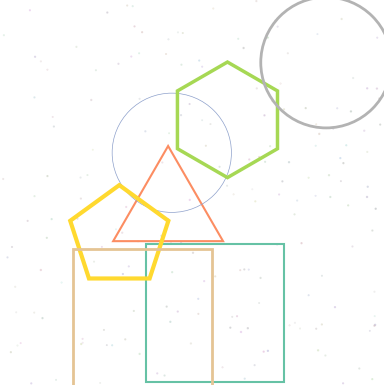[{"shape": "square", "thickness": 1.5, "radius": 0.89, "center": [0.558, 0.187]}, {"shape": "triangle", "thickness": 1.5, "radius": 0.82, "center": [0.437, 0.456]}, {"shape": "circle", "thickness": 0.5, "radius": 0.77, "center": [0.446, 0.603]}, {"shape": "hexagon", "thickness": 2.5, "radius": 0.75, "center": [0.591, 0.689]}, {"shape": "pentagon", "thickness": 3, "radius": 0.67, "center": [0.31, 0.385]}, {"shape": "square", "thickness": 2, "radius": 0.91, "center": [0.371, 0.171]}, {"shape": "circle", "thickness": 2, "radius": 0.85, "center": [0.847, 0.838]}]